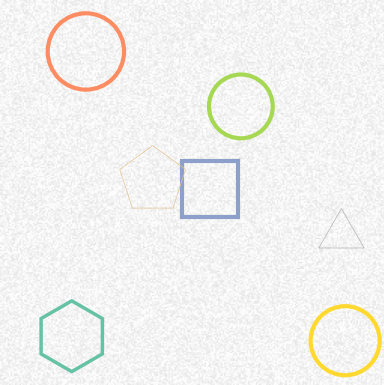[{"shape": "hexagon", "thickness": 2.5, "radius": 0.46, "center": [0.186, 0.127]}, {"shape": "circle", "thickness": 3, "radius": 0.5, "center": [0.223, 0.866]}, {"shape": "square", "thickness": 3, "radius": 0.36, "center": [0.545, 0.509]}, {"shape": "circle", "thickness": 3, "radius": 0.41, "center": [0.626, 0.724]}, {"shape": "circle", "thickness": 3, "radius": 0.45, "center": [0.897, 0.115]}, {"shape": "pentagon", "thickness": 0.5, "radius": 0.45, "center": [0.397, 0.532]}, {"shape": "triangle", "thickness": 0.5, "radius": 0.34, "center": [0.887, 0.39]}]